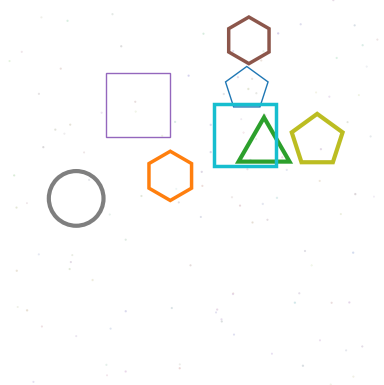[{"shape": "pentagon", "thickness": 1, "radius": 0.29, "center": [0.641, 0.769]}, {"shape": "hexagon", "thickness": 2.5, "radius": 0.32, "center": [0.442, 0.543]}, {"shape": "triangle", "thickness": 3, "radius": 0.38, "center": [0.686, 0.618]}, {"shape": "square", "thickness": 1, "radius": 0.41, "center": [0.358, 0.728]}, {"shape": "hexagon", "thickness": 2.5, "radius": 0.3, "center": [0.646, 0.895]}, {"shape": "circle", "thickness": 3, "radius": 0.36, "center": [0.198, 0.485]}, {"shape": "pentagon", "thickness": 3, "radius": 0.35, "center": [0.824, 0.635]}, {"shape": "square", "thickness": 2.5, "radius": 0.4, "center": [0.637, 0.648]}]